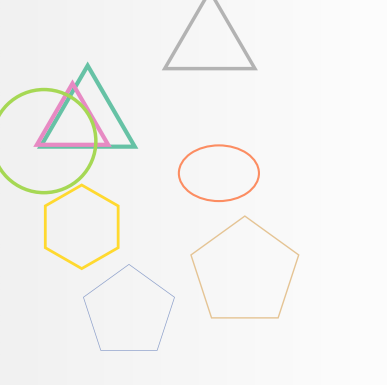[{"shape": "triangle", "thickness": 3, "radius": 0.7, "center": [0.226, 0.689]}, {"shape": "oval", "thickness": 1.5, "radius": 0.52, "center": [0.565, 0.55]}, {"shape": "pentagon", "thickness": 0.5, "radius": 0.62, "center": [0.333, 0.19]}, {"shape": "triangle", "thickness": 3, "radius": 0.53, "center": [0.187, 0.677]}, {"shape": "circle", "thickness": 2.5, "radius": 0.67, "center": [0.113, 0.633]}, {"shape": "hexagon", "thickness": 2, "radius": 0.54, "center": [0.211, 0.411]}, {"shape": "pentagon", "thickness": 1, "radius": 0.73, "center": [0.632, 0.293]}, {"shape": "triangle", "thickness": 2.5, "radius": 0.67, "center": [0.541, 0.889]}]